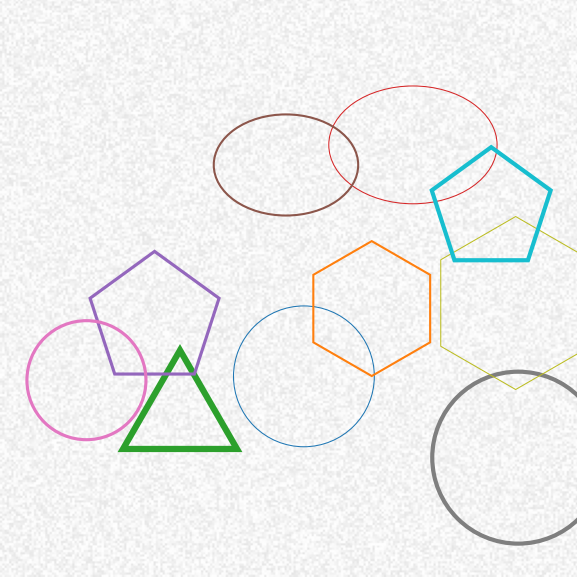[{"shape": "circle", "thickness": 0.5, "radius": 0.61, "center": [0.526, 0.347]}, {"shape": "hexagon", "thickness": 1, "radius": 0.58, "center": [0.644, 0.465]}, {"shape": "triangle", "thickness": 3, "radius": 0.57, "center": [0.312, 0.279]}, {"shape": "oval", "thickness": 0.5, "radius": 0.73, "center": [0.715, 0.748]}, {"shape": "pentagon", "thickness": 1.5, "radius": 0.59, "center": [0.268, 0.446]}, {"shape": "oval", "thickness": 1, "radius": 0.63, "center": [0.495, 0.713]}, {"shape": "circle", "thickness": 1.5, "radius": 0.52, "center": [0.15, 0.341]}, {"shape": "circle", "thickness": 2, "radius": 0.74, "center": [0.897, 0.207]}, {"shape": "hexagon", "thickness": 0.5, "radius": 0.75, "center": [0.893, 0.474]}, {"shape": "pentagon", "thickness": 2, "radius": 0.54, "center": [0.851, 0.636]}]